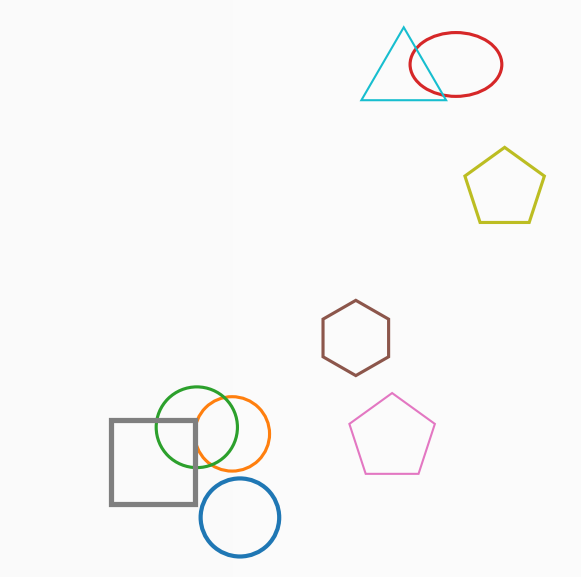[{"shape": "circle", "thickness": 2, "radius": 0.34, "center": [0.413, 0.103]}, {"shape": "circle", "thickness": 1.5, "radius": 0.32, "center": [0.399, 0.248]}, {"shape": "circle", "thickness": 1.5, "radius": 0.35, "center": [0.339, 0.259]}, {"shape": "oval", "thickness": 1.5, "radius": 0.39, "center": [0.784, 0.887]}, {"shape": "hexagon", "thickness": 1.5, "radius": 0.33, "center": [0.612, 0.414]}, {"shape": "pentagon", "thickness": 1, "radius": 0.39, "center": [0.675, 0.241]}, {"shape": "square", "thickness": 2.5, "radius": 0.36, "center": [0.262, 0.199]}, {"shape": "pentagon", "thickness": 1.5, "radius": 0.36, "center": [0.868, 0.672]}, {"shape": "triangle", "thickness": 1, "radius": 0.42, "center": [0.695, 0.868]}]